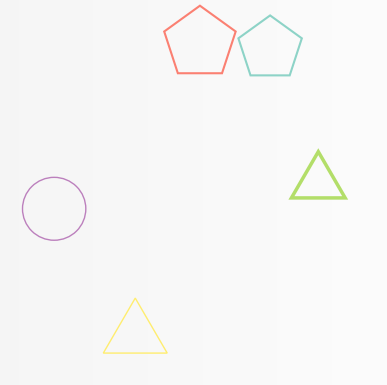[{"shape": "pentagon", "thickness": 1.5, "radius": 0.43, "center": [0.697, 0.874]}, {"shape": "pentagon", "thickness": 1.5, "radius": 0.48, "center": [0.516, 0.888]}, {"shape": "triangle", "thickness": 2.5, "radius": 0.4, "center": [0.821, 0.526]}, {"shape": "circle", "thickness": 1, "radius": 0.41, "center": [0.14, 0.458]}, {"shape": "triangle", "thickness": 1, "radius": 0.48, "center": [0.349, 0.131]}]